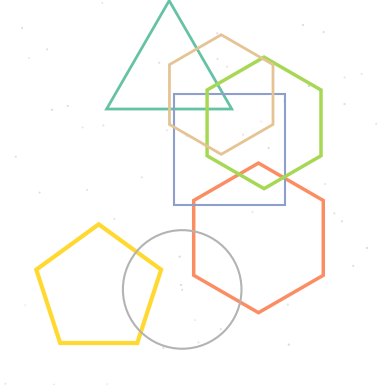[{"shape": "triangle", "thickness": 2, "radius": 0.94, "center": [0.439, 0.811]}, {"shape": "hexagon", "thickness": 2.5, "radius": 0.97, "center": [0.671, 0.382]}, {"shape": "square", "thickness": 1.5, "radius": 0.72, "center": [0.596, 0.613]}, {"shape": "hexagon", "thickness": 2.5, "radius": 0.85, "center": [0.686, 0.681]}, {"shape": "pentagon", "thickness": 3, "radius": 0.85, "center": [0.256, 0.247]}, {"shape": "hexagon", "thickness": 2, "radius": 0.78, "center": [0.575, 0.754]}, {"shape": "circle", "thickness": 1.5, "radius": 0.77, "center": [0.473, 0.248]}]